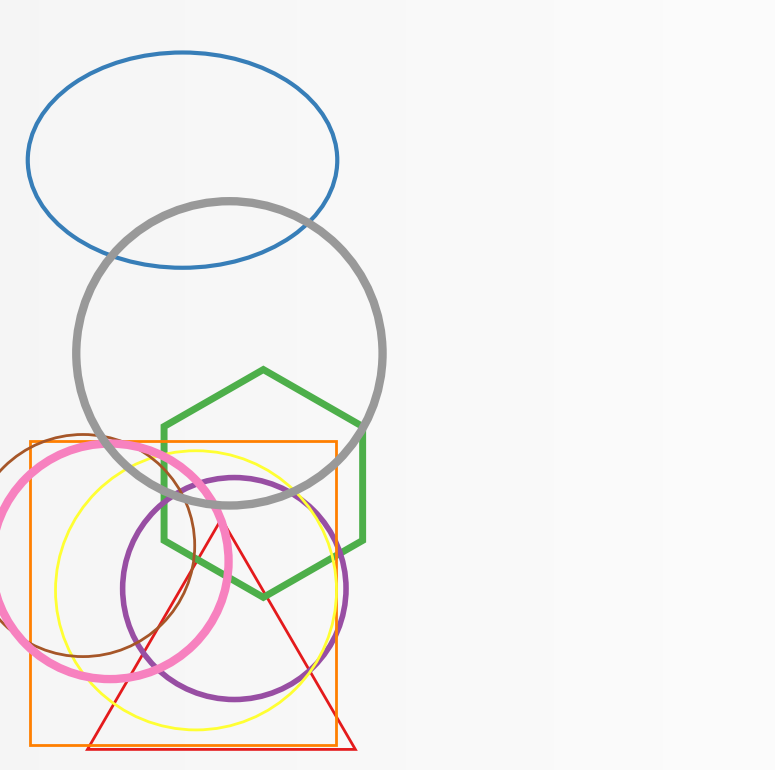[{"shape": "triangle", "thickness": 1, "radius": 1.0, "center": [0.286, 0.127]}, {"shape": "oval", "thickness": 1.5, "radius": 1.0, "center": [0.236, 0.792]}, {"shape": "hexagon", "thickness": 2.5, "radius": 0.74, "center": [0.34, 0.372]}, {"shape": "circle", "thickness": 2, "radius": 0.72, "center": [0.302, 0.236]}, {"shape": "square", "thickness": 1, "radius": 0.99, "center": [0.236, 0.23]}, {"shape": "circle", "thickness": 1, "radius": 0.91, "center": [0.253, 0.233]}, {"shape": "circle", "thickness": 1, "radius": 0.72, "center": [0.107, 0.291]}, {"shape": "circle", "thickness": 3, "radius": 0.76, "center": [0.142, 0.271]}, {"shape": "circle", "thickness": 3, "radius": 0.99, "center": [0.296, 0.541]}]